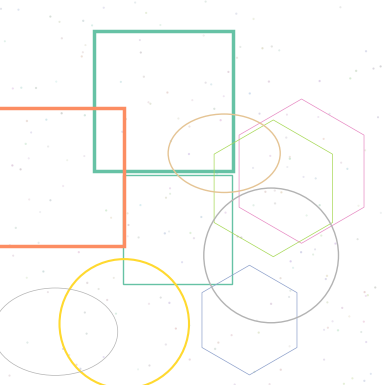[{"shape": "square", "thickness": 2.5, "radius": 0.9, "center": [0.425, 0.738]}, {"shape": "square", "thickness": 1, "radius": 0.7, "center": [0.461, 0.404]}, {"shape": "square", "thickness": 2.5, "radius": 0.89, "center": [0.145, 0.54]}, {"shape": "hexagon", "thickness": 0.5, "radius": 0.71, "center": [0.648, 0.169]}, {"shape": "hexagon", "thickness": 0.5, "radius": 0.94, "center": [0.783, 0.555]}, {"shape": "hexagon", "thickness": 0.5, "radius": 0.89, "center": [0.71, 0.511]}, {"shape": "circle", "thickness": 1.5, "radius": 0.84, "center": [0.323, 0.159]}, {"shape": "oval", "thickness": 1, "radius": 0.73, "center": [0.582, 0.602]}, {"shape": "oval", "thickness": 0.5, "radius": 0.81, "center": [0.144, 0.138]}, {"shape": "circle", "thickness": 1, "radius": 0.87, "center": [0.704, 0.337]}]